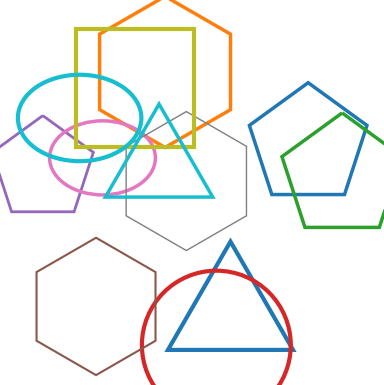[{"shape": "pentagon", "thickness": 2.5, "radius": 0.8, "center": [0.8, 0.625]}, {"shape": "triangle", "thickness": 3, "radius": 0.94, "center": [0.599, 0.185]}, {"shape": "hexagon", "thickness": 2.5, "radius": 0.98, "center": [0.429, 0.813]}, {"shape": "pentagon", "thickness": 2.5, "radius": 0.82, "center": [0.889, 0.542]}, {"shape": "circle", "thickness": 3, "radius": 0.97, "center": [0.562, 0.104]}, {"shape": "pentagon", "thickness": 2, "radius": 0.69, "center": [0.111, 0.562]}, {"shape": "hexagon", "thickness": 1.5, "radius": 0.89, "center": [0.249, 0.204]}, {"shape": "oval", "thickness": 2.5, "radius": 0.69, "center": [0.266, 0.59]}, {"shape": "hexagon", "thickness": 1, "radius": 0.9, "center": [0.484, 0.53]}, {"shape": "square", "thickness": 3, "radius": 0.76, "center": [0.35, 0.771]}, {"shape": "triangle", "thickness": 2.5, "radius": 0.8, "center": [0.413, 0.569]}, {"shape": "oval", "thickness": 3, "radius": 0.8, "center": [0.207, 0.694]}]